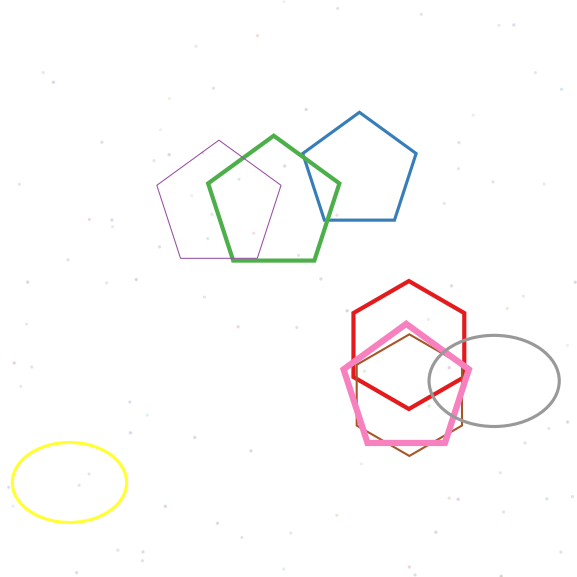[{"shape": "hexagon", "thickness": 2, "radius": 0.55, "center": [0.708, 0.402]}, {"shape": "pentagon", "thickness": 1.5, "radius": 0.52, "center": [0.622, 0.701]}, {"shape": "pentagon", "thickness": 2, "radius": 0.6, "center": [0.474, 0.645]}, {"shape": "pentagon", "thickness": 0.5, "radius": 0.57, "center": [0.379, 0.643]}, {"shape": "oval", "thickness": 1.5, "radius": 0.49, "center": [0.12, 0.164]}, {"shape": "hexagon", "thickness": 1, "radius": 0.53, "center": [0.709, 0.315]}, {"shape": "pentagon", "thickness": 3, "radius": 0.57, "center": [0.703, 0.324]}, {"shape": "oval", "thickness": 1.5, "radius": 0.56, "center": [0.856, 0.34]}]